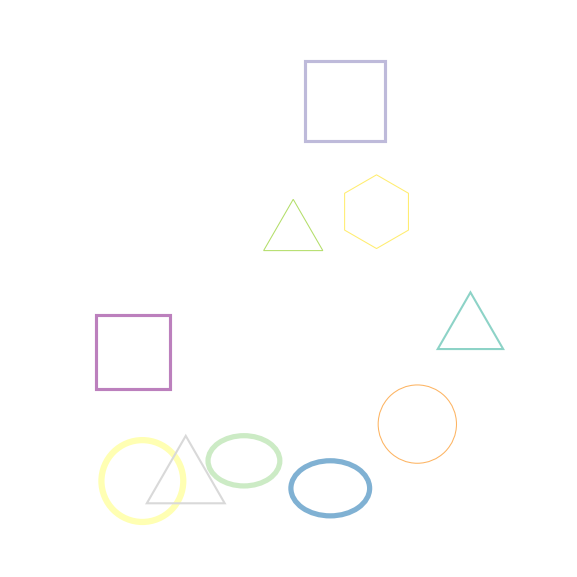[{"shape": "triangle", "thickness": 1, "radius": 0.33, "center": [0.815, 0.427]}, {"shape": "circle", "thickness": 3, "radius": 0.35, "center": [0.247, 0.166]}, {"shape": "square", "thickness": 1.5, "radius": 0.35, "center": [0.598, 0.824]}, {"shape": "oval", "thickness": 2.5, "radius": 0.34, "center": [0.572, 0.154]}, {"shape": "circle", "thickness": 0.5, "radius": 0.34, "center": [0.723, 0.265]}, {"shape": "triangle", "thickness": 0.5, "radius": 0.3, "center": [0.508, 0.595]}, {"shape": "triangle", "thickness": 1, "radius": 0.39, "center": [0.322, 0.167]}, {"shape": "square", "thickness": 1.5, "radius": 0.32, "center": [0.23, 0.39]}, {"shape": "oval", "thickness": 2.5, "radius": 0.31, "center": [0.422, 0.201]}, {"shape": "hexagon", "thickness": 0.5, "radius": 0.32, "center": [0.652, 0.633]}]